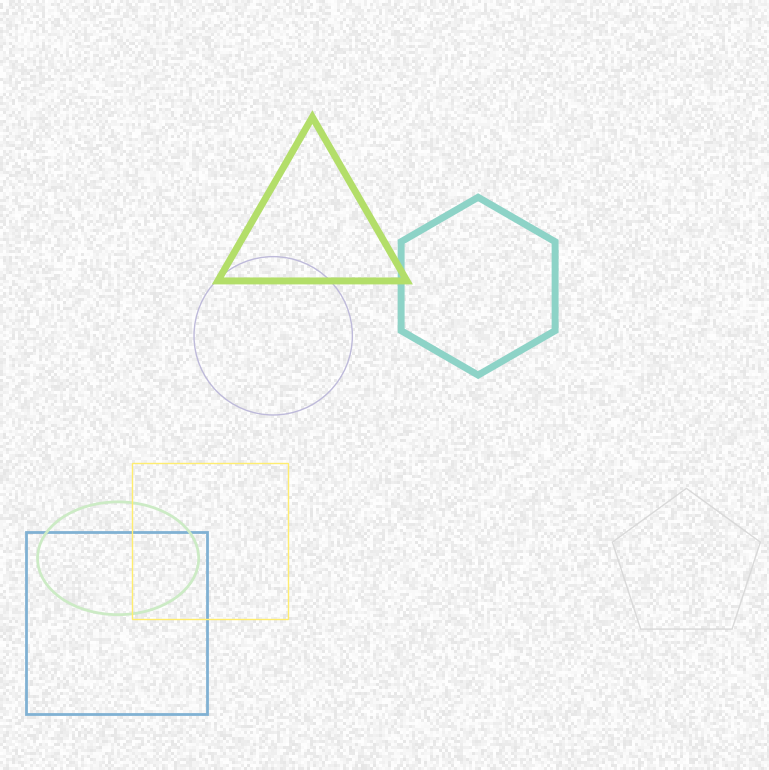[{"shape": "hexagon", "thickness": 2.5, "radius": 0.58, "center": [0.621, 0.628]}, {"shape": "circle", "thickness": 0.5, "radius": 0.51, "center": [0.355, 0.564]}, {"shape": "square", "thickness": 1, "radius": 0.59, "center": [0.152, 0.191]}, {"shape": "triangle", "thickness": 2.5, "radius": 0.71, "center": [0.406, 0.706]}, {"shape": "pentagon", "thickness": 0.5, "radius": 0.51, "center": [0.891, 0.265]}, {"shape": "oval", "thickness": 1, "radius": 0.52, "center": [0.153, 0.275]}, {"shape": "square", "thickness": 0.5, "radius": 0.51, "center": [0.273, 0.297]}]